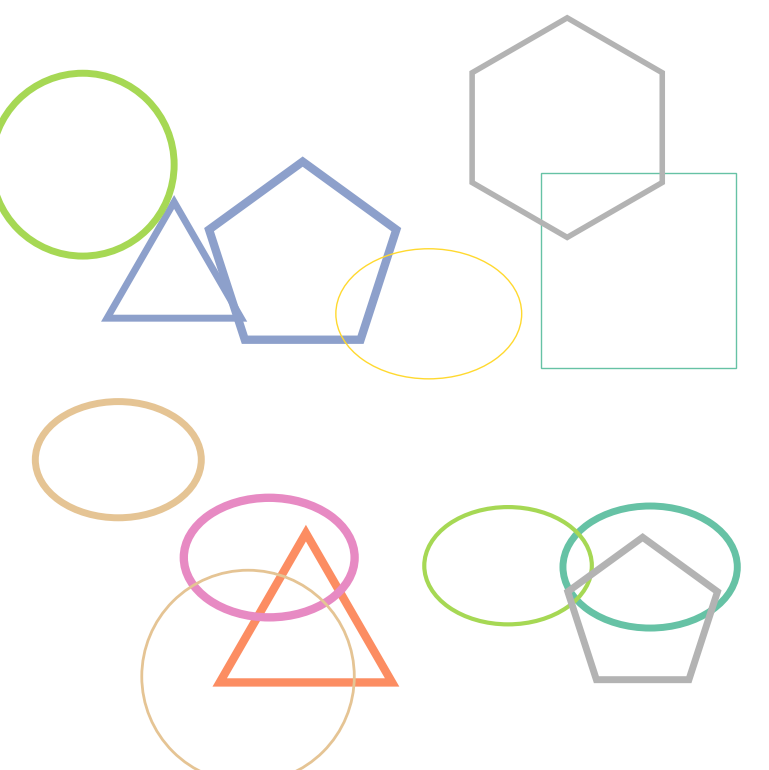[{"shape": "square", "thickness": 0.5, "radius": 0.63, "center": [0.829, 0.649]}, {"shape": "oval", "thickness": 2.5, "radius": 0.57, "center": [0.844, 0.264]}, {"shape": "triangle", "thickness": 3, "radius": 0.65, "center": [0.397, 0.178]}, {"shape": "triangle", "thickness": 2.5, "radius": 0.5, "center": [0.226, 0.637]}, {"shape": "pentagon", "thickness": 3, "radius": 0.64, "center": [0.393, 0.662]}, {"shape": "oval", "thickness": 3, "radius": 0.55, "center": [0.35, 0.276]}, {"shape": "oval", "thickness": 1.5, "radius": 0.54, "center": [0.66, 0.265]}, {"shape": "circle", "thickness": 2.5, "radius": 0.59, "center": [0.107, 0.786]}, {"shape": "oval", "thickness": 0.5, "radius": 0.6, "center": [0.557, 0.592]}, {"shape": "circle", "thickness": 1, "radius": 0.69, "center": [0.322, 0.121]}, {"shape": "oval", "thickness": 2.5, "radius": 0.54, "center": [0.154, 0.403]}, {"shape": "hexagon", "thickness": 2, "radius": 0.71, "center": [0.737, 0.834]}, {"shape": "pentagon", "thickness": 2.5, "radius": 0.51, "center": [0.835, 0.2]}]